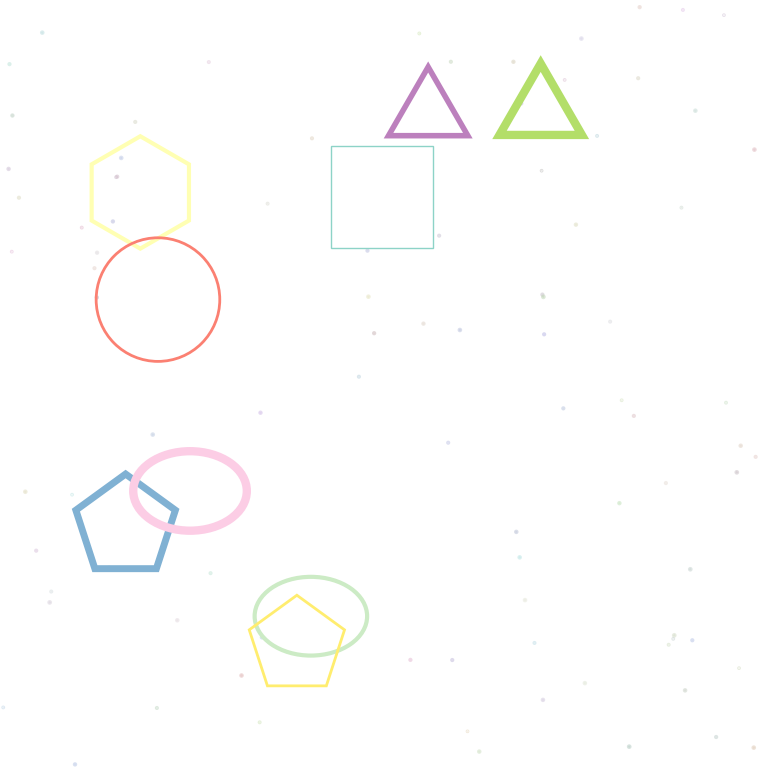[{"shape": "square", "thickness": 0.5, "radius": 0.33, "center": [0.496, 0.744]}, {"shape": "hexagon", "thickness": 1.5, "radius": 0.36, "center": [0.182, 0.75]}, {"shape": "circle", "thickness": 1, "radius": 0.4, "center": [0.205, 0.611]}, {"shape": "pentagon", "thickness": 2.5, "radius": 0.34, "center": [0.163, 0.316]}, {"shape": "triangle", "thickness": 3, "radius": 0.31, "center": [0.702, 0.856]}, {"shape": "oval", "thickness": 3, "radius": 0.37, "center": [0.247, 0.362]}, {"shape": "triangle", "thickness": 2, "radius": 0.3, "center": [0.556, 0.854]}, {"shape": "oval", "thickness": 1.5, "radius": 0.37, "center": [0.404, 0.2]}, {"shape": "pentagon", "thickness": 1, "radius": 0.33, "center": [0.386, 0.162]}]